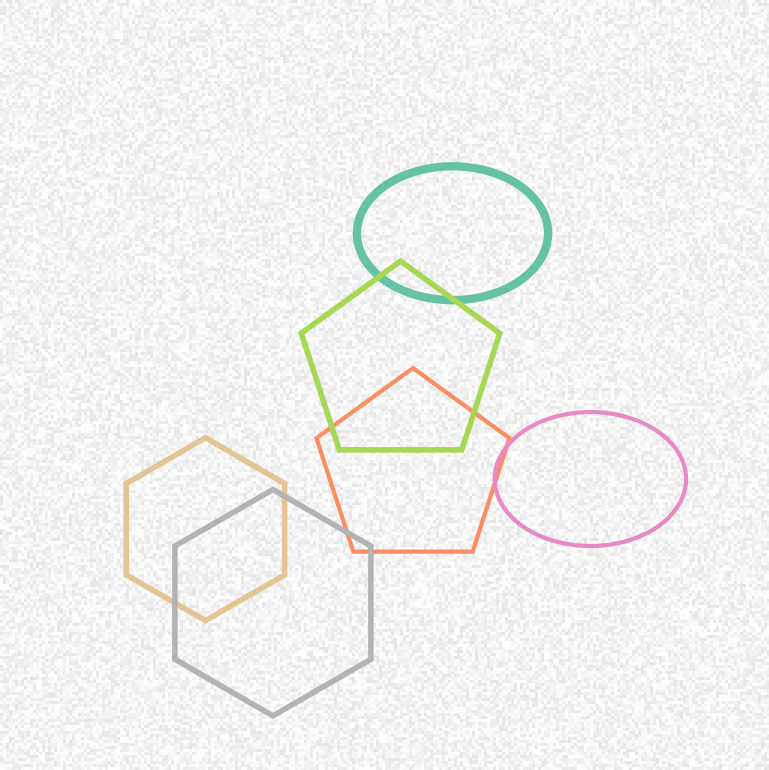[{"shape": "oval", "thickness": 3, "radius": 0.62, "center": [0.588, 0.697]}, {"shape": "pentagon", "thickness": 1.5, "radius": 0.66, "center": [0.536, 0.39]}, {"shape": "oval", "thickness": 1.5, "radius": 0.62, "center": [0.767, 0.378]}, {"shape": "pentagon", "thickness": 2, "radius": 0.68, "center": [0.52, 0.525]}, {"shape": "hexagon", "thickness": 2, "radius": 0.59, "center": [0.267, 0.313]}, {"shape": "hexagon", "thickness": 2, "radius": 0.73, "center": [0.354, 0.217]}]